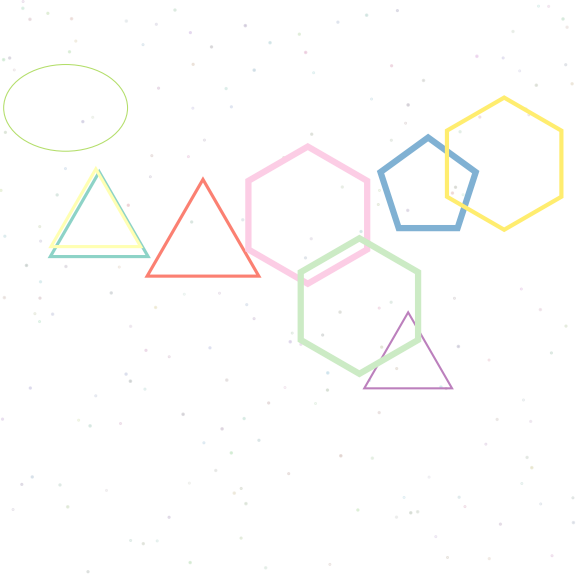[{"shape": "triangle", "thickness": 1.5, "radius": 0.49, "center": [0.172, 0.604]}, {"shape": "triangle", "thickness": 1.5, "radius": 0.45, "center": [0.166, 0.617]}, {"shape": "triangle", "thickness": 1.5, "radius": 0.56, "center": [0.351, 0.577]}, {"shape": "pentagon", "thickness": 3, "radius": 0.43, "center": [0.741, 0.674]}, {"shape": "oval", "thickness": 0.5, "radius": 0.54, "center": [0.114, 0.812]}, {"shape": "hexagon", "thickness": 3, "radius": 0.59, "center": [0.533, 0.627]}, {"shape": "triangle", "thickness": 1, "radius": 0.44, "center": [0.707, 0.371]}, {"shape": "hexagon", "thickness": 3, "radius": 0.59, "center": [0.622, 0.469]}, {"shape": "hexagon", "thickness": 2, "radius": 0.57, "center": [0.873, 0.716]}]